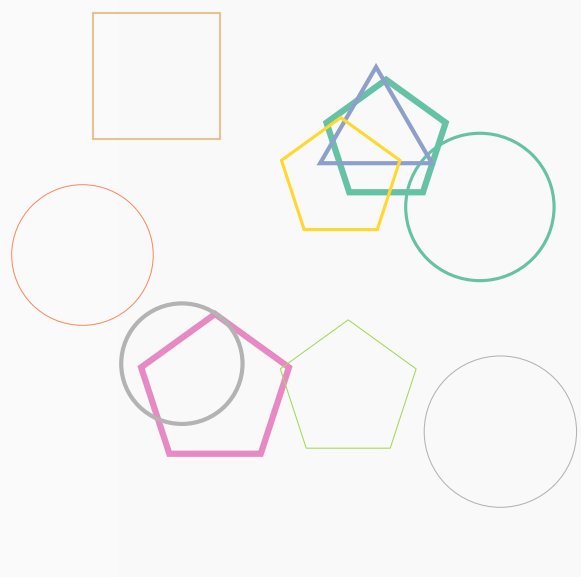[{"shape": "circle", "thickness": 1.5, "radius": 0.64, "center": [0.826, 0.641]}, {"shape": "pentagon", "thickness": 3, "radius": 0.54, "center": [0.664, 0.753]}, {"shape": "circle", "thickness": 0.5, "radius": 0.61, "center": [0.142, 0.558]}, {"shape": "triangle", "thickness": 2, "radius": 0.56, "center": [0.647, 0.772]}, {"shape": "pentagon", "thickness": 3, "radius": 0.67, "center": [0.37, 0.322]}, {"shape": "pentagon", "thickness": 0.5, "radius": 0.61, "center": [0.599, 0.322]}, {"shape": "pentagon", "thickness": 1.5, "radius": 0.54, "center": [0.586, 0.688]}, {"shape": "square", "thickness": 1, "radius": 0.55, "center": [0.269, 0.868]}, {"shape": "circle", "thickness": 0.5, "radius": 0.66, "center": [0.861, 0.252]}, {"shape": "circle", "thickness": 2, "radius": 0.52, "center": [0.313, 0.369]}]